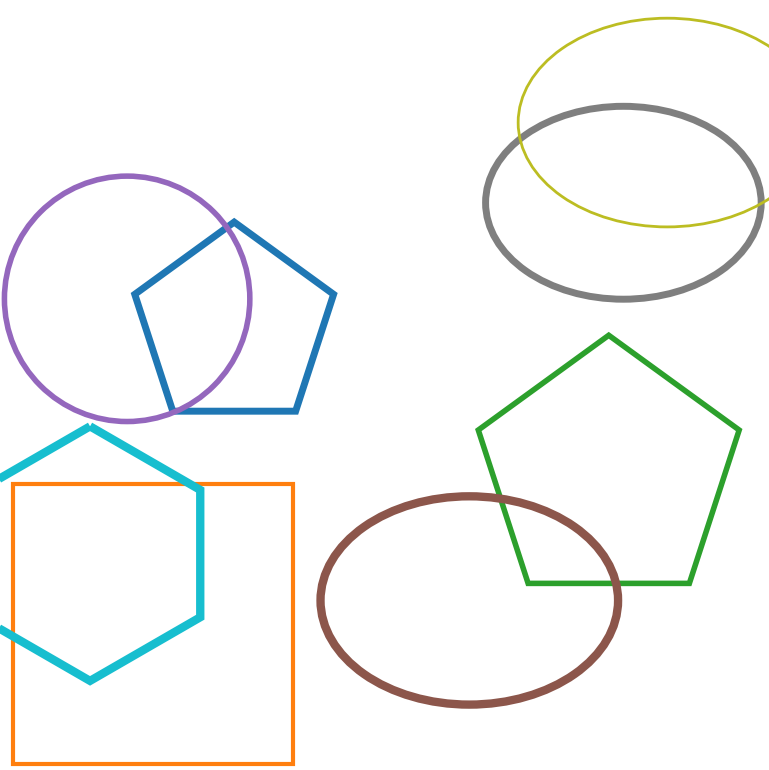[{"shape": "pentagon", "thickness": 2.5, "radius": 0.68, "center": [0.304, 0.576]}, {"shape": "square", "thickness": 1.5, "radius": 0.91, "center": [0.199, 0.19]}, {"shape": "pentagon", "thickness": 2, "radius": 0.89, "center": [0.791, 0.386]}, {"shape": "circle", "thickness": 2, "radius": 0.8, "center": [0.165, 0.612]}, {"shape": "oval", "thickness": 3, "radius": 0.97, "center": [0.609, 0.22]}, {"shape": "oval", "thickness": 2.5, "radius": 0.89, "center": [0.81, 0.737]}, {"shape": "oval", "thickness": 1, "radius": 0.97, "center": [0.867, 0.841]}, {"shape": "hexagon", "thickness": 3, "radius": 0.83, "center": [0.117, 0.281]}]